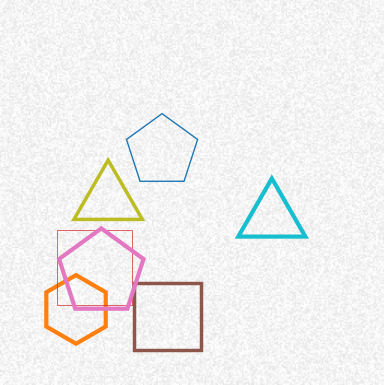[{"shape": "pentagon", "thickness": 1, "radius": 0.49, "center": [0.421, 0.608]}, {"shape": "hexagon", "thickness": 3, "radius": 0.45, "center": [0.197, 0.196]}, {"shape": "square", "thickness": 0.5, "radius": 0.49, "center": [0.245, 0.305]}, {"shape": "square", "thickness": 2.5, "radius": 0.43, "center": [0.434, 0.178]}, {"shape": "pentagon", "thickness": 3, "radius": 0.58, "center": [0.263, 0.292]}, {"shape": "triangle", "thickness": 2.5, "radius": 0.51, "center": [0.281, 0.481]}, {"shape": "triangle", "thickness": 3, "radius": 0.5, "center": [0.706, 0.436]}]